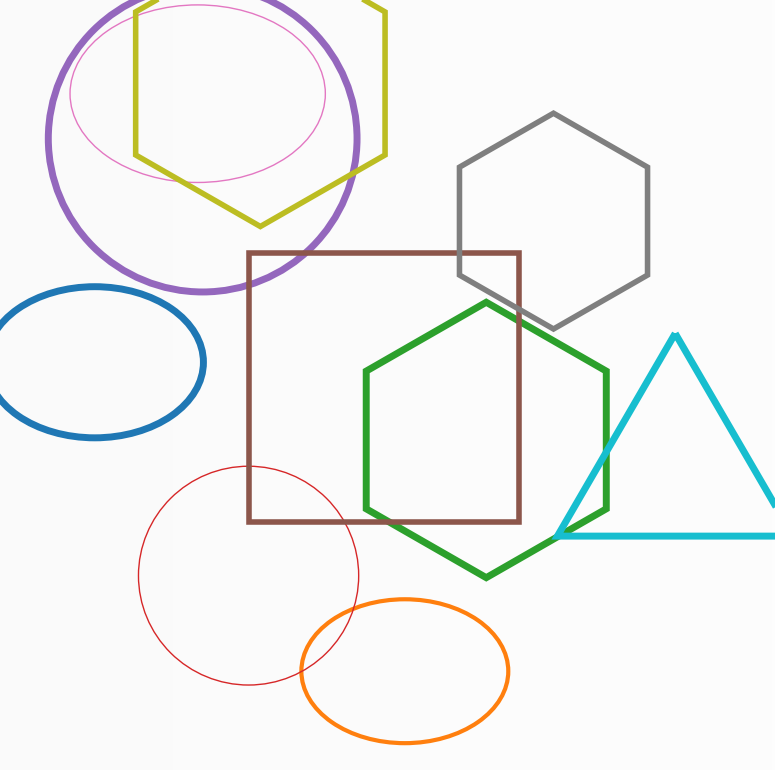[{"shape": "oval", "thickness": 2.5, "radius": 0.7, "center": [0.122, 0.53]}, {"shape": "oval", "thickness": 1.5, "radius": 0.67, "center": [0.522, 0.128]}, {"shape": "hexagon", "thickness": 2.5, "radius": 0.89, "center": [0.627, 0.429]}, {"shape": "circle", "thickness": 0.5, "radius": 0.71, "center": [0.321, 0.252]}, {"shape": "circle", "thickness": 2.5, "radius": 1.0, "center": [0.262, 0.82]}, {"shape": "square", "thickness": 2, "radius": 0.87, "center": [0.495, 0.497]}, {"shape": "oval", "thickness": 0.5, "radius": 0.82, "center": [0.255, 0.878]}, {"shape": "hexagon", "thickness": 2, "radius": 0.7, "center": [0.714, 0.713]}, {"shape": "hexagon", "thickness": 2, "radius": 0.93, "center": [0.336, 0.892]}, {"shape": "triangle", "thickness": 2.5, "radius": 0.88, "center": [0.871, 0.392]}]